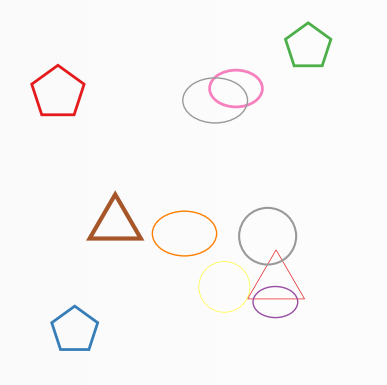[{"shape": "triangle", "thickness": 0.5, "radius": 0.42, "center": [0.712, 0.266]}, {"shape": "pentagon", "thickness": 2, "radius": 0.36, "center": [0.15, 0.759]}, {"shape": "pentagon", "thickness": 2, "radius": 0.31, "center": [0.193, 0.143]}, {"shape": "pentagon", "thickness": 2, "radius": 0.31, "center": [0.795, 0.879]}, {"shape": "oval", "thickness": 1, "radius": 0.29, "center": [0.711, 0.215]}, {"shape": "oval", "thickness": 1, "radius": 0.41, "center": [0.476, 0.393]}, {"shape": "circle", "thickness": 0.5, "radius": 0.33, "center": [0.579, 0.255]}, {"shape": "triangle", "thickness": 3, "radius": 0.38, "center": [0.297, 0.419]}, {"shape": "oval", "thickness": 2, "radius": 0.34, "center": [0.609, 0.77]}, {"shape": "oval", "thickness": 1, "radius": 0.42, "center": [0.555, 0.739]}, {"shape": "circle", "thickness": 1.5, "radius": 0.37, "center": [0.691, 0.386]}]